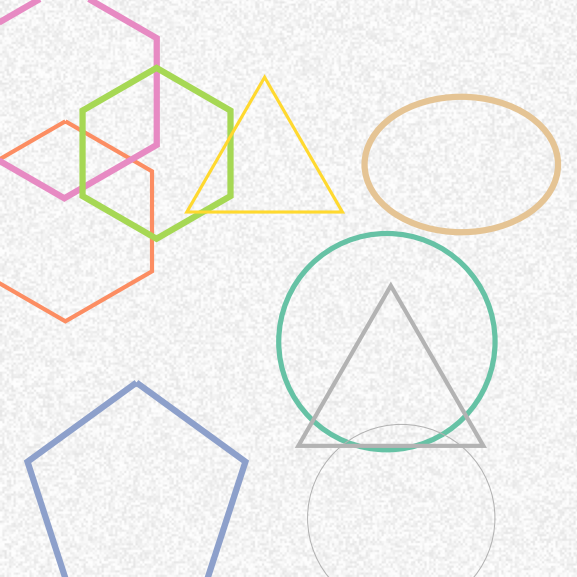[{"shape": "circle", "thickness": 2.5, "radius": 0.94, "center": [0.67, 0.408]}, {"shape": "hexagon", "thickness": 2, "radius": 0.87, "center": [0.113, 0.616]}, {"shape": "pentagon", "thickness": 3, "radius": 0.99, "center": [0.236, 0.138]}, {"shape": "hexagon", "thickness": 3, "radius": 0.92, "center": [0.111, 0.841]}, {"shape": "hexagon", "thickness": 3, "radius": 0.74, "center": [0.271, 0.734]}, {"shape": "triangle", "thickness": 1.5, "radius": 0.78, "center": [0.458, 0.71]}, {"shape": "oval", "thickness": 3, "radius": 0.84, "center": [0.799, 0.714]}, {"shape": "circle", "thickness": 0.5, "radius": 0.81, "center": [0.695, 0.102]}, {"shape": "triangle", "thickness": 2, "radius": 0.92, "center": [0.677, 0.32]}]